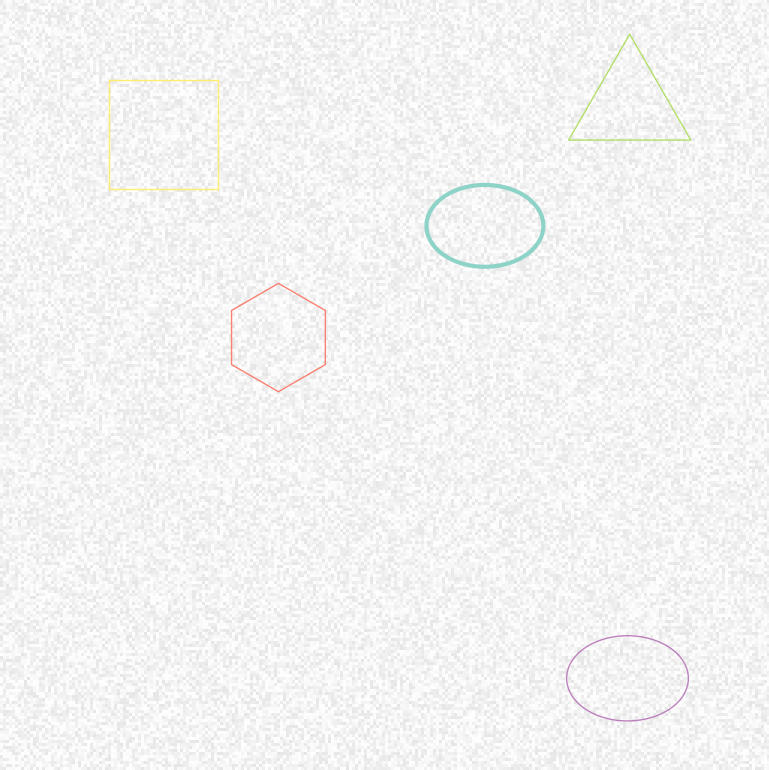[{"shape": "oval", "thickness": 1.5, "radius": 0.38, "center": [0.63, 0.707]}, {"shape": "hexagon", "thickness": 0.5, "radius": 0.35, "center": [0.362, 0.562]}, {"shape": "triangle", "thickness": 0.5, "radius": 0.46, "center": [0.818, 0.864]}, {"shape": "oval", "thickness": 0.5, "radius": 0.4, "center": [0.815, 0.119]}, {"shape": "square", "thickness": 0.5, "radius": 0.36, "center": [0.212, 0.825]}]